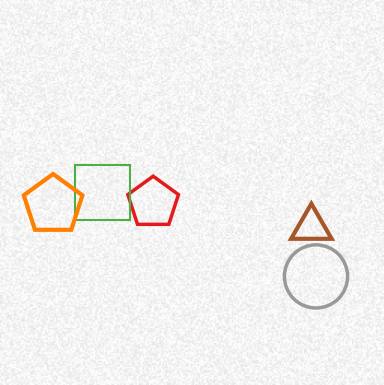[{"shape": "pentagon", "thickness": 2.5, "radius": 0.35, "center": [0.398, 0.473]}, {"shape": "square", "thickness": 1.5, "radius": 0.35, "center": [0.266, 0.501]}, {"shape": "pentagon", "thickness": 3, "radius": 0.4, "center": [0.138, 0.468]}, {"shape": "triangle", "thickness": 3, "radius": 0.3, "center": [0.809, 0.41]}, {"shape": "circle", "thickness": 2.5, "radius": 0.41, "center": [0.821, 0.282]}]